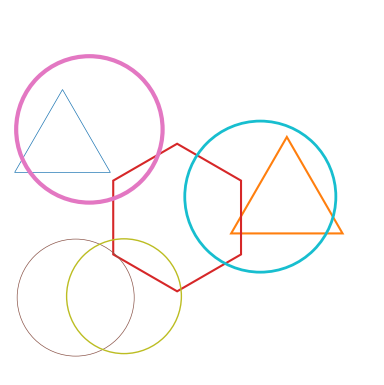[{"shape": "triangle", "thickness": 0.5, "radius": 0.72, "center": [0.162, 0.624]}, {"shape": "triangle", "thickness": 1.5, "radius": 0.84, "center": [0.745, 0.477]}, {"shape": "hexagon", "thickness": 1.5, "radius": 0.96, "center": [0.46, 0.435]}, {"shape": "circle", "thickness": 0.5, "radius": 0.76, "center": [0.197, 0.227]}, {"shape": "circle", "thickness": 3, "radius": 0.95, "center": [0.232, 0.664]}, {"shape": "circle", "thickness": 1, "radius": 0.75, "center": [0.322, 0.231]}, {"shape": "circle", "thickness": 2, "radius": 0.98, "center": [0.676, 0.489]}]